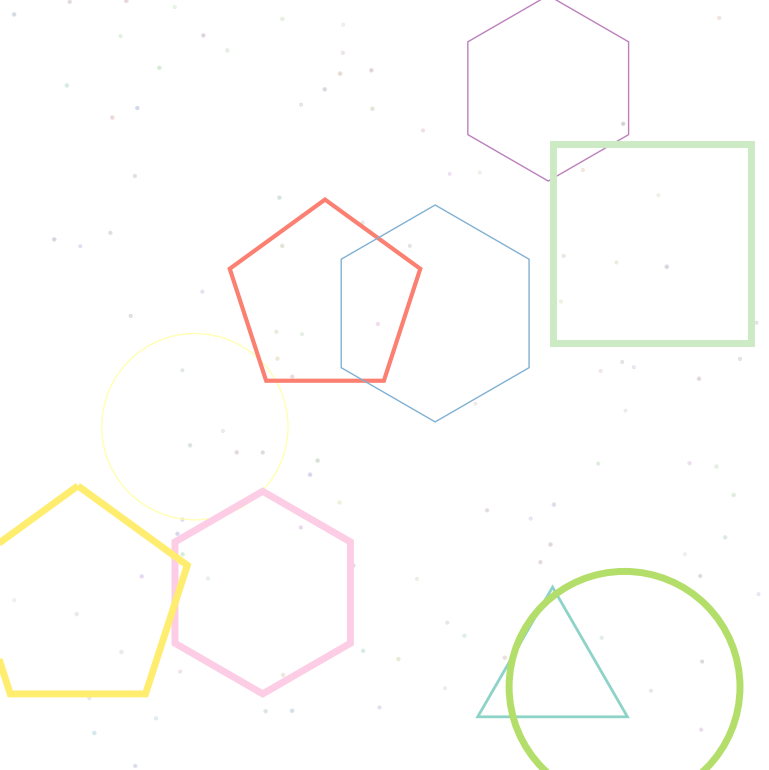[{"shape": "triangle", "thickness": 1, "radius": 0.56, "center": [0.718, 0.125]}, {"shape": "circle", "thickness": 0.5, "radius": 0.6, "center": [0.253, 0.446]}, {"shape": "pentagon", "thickness": 1.5, "radius": 0.65, "center": [0.422, 0.611]}, {"shape": "hexagon", "thickness": 0.5, "radius": 0.7, "center": [0.565, 0.593]}, {"shape": "circle", "thickness": 2.5, "radius": 0.75, "center": [0.811, 0.108]}, {"shape": "hexagon", "thickness": 2.5, "radius": 0.66, "center": [0.341, 0.23]}, {"shape": "hexagon", "thickness": 0.5, "radius": 0.6, "center": [0.712, 0.885]}, {"shape": "square", "thickness": 2.5, "radius": 0.64, "center": [0.847, 0.684]}, {"shape": "pentagon", "thickness": 2.5, "radius": 0.75, "center": [0.101, 0.22]}]